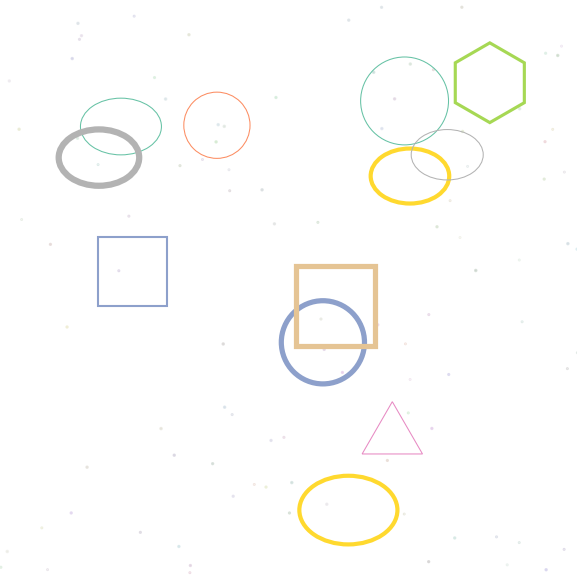[{"shape": "circle", "thickness": 0.5, "radius": 0.38, "center": [0.701, 0.824]}, {"shape": "oval", "thickness": 0.5, "radius": 0.35, "center": [0.209, 0.78]}, {"shape": "circle", "thickness": 0.5, "radius": 0.29, "center": [0.376, 0.782]}, {"shape": "square", "thickness": 1, "radius": 0.3, "center": [0.23, 0.529]}, {"shape": "circle", "thickness": 2.5, "radius": 0.36, "center": [0.559, 0.406]}, {"shape": "triangle", "thickness": 0.5, "radius": 0.3, "center": [0.679, 0.243]}, {"shape": "hexagon", "thickness": 1.5, "radius": 0.35, "center": [0.848, 0.856]}, {"shape": "oval", "thickness": 2, "radius": 0.42, "center": [0.603, 0.116]}, {"shape": "oval", "thickness": 2, "radius": 0.34, "center": [0.71, 0.694]}, {"shape": "square", "thickness": 2.5, "radius": 0.35, "center": [0.581, 0.47]}, {"shape": "oval", "thickness": 0.5, "radius": 0.31, "center": [0.774, 0.731]}, {"shape": "oval", "thickness": 3, "radius": 0.35, "center": [0.171, 0.726]}]